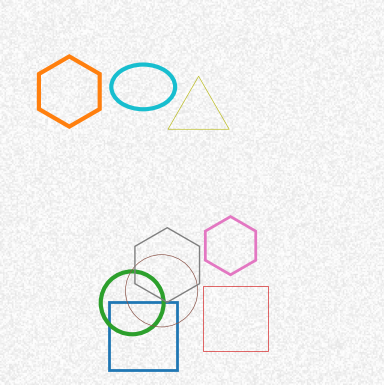[{"shape": "square", "thickness": 2, "radius": 0.44, "center": [0.371, 0.127]}, {"shape": "hexagon", "thickness": 3, "radius": 0.46, "center": [0.18, 0.762]}, {"shape": "circle", "thickness": 3, "radius": 0.41, "center": [0.343, 0.213]}, {"shape": "square", "thickness": 0.5, "radius": 0.42, "center": [0.612, 0.174]}, {"shape": "circle", "thickness": 0.5, "radius": 0.47, "center": [0.42, 0.245]}, {"shape": "hexagon", "thickness": 2, "radius": 0.38, "center": [0.599, 0.362]}, {"shape": "hexagon", "thickness": 1, "radius": 0.48, "center": [0.434, 0.312]}, {"shape": "triangle", "thickness": 0.5, "radius": 0.46, "center": [0.516, 0.71]}, {"shape": "oval", "thickness": 3, "radius": 0.41, "center": [0.372, 0.774]}]